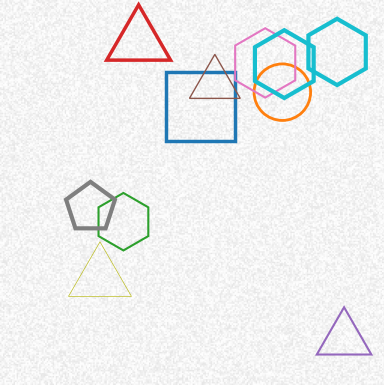[{"shape": "square", "thickness": 2.5, "radius": 0.45, "center": [0.522, 0.723]}, {"shape": "circle", "thickness": 2, "radius": 0.37, "center": [0.733, 0.761]}, {"shape": "hexagon", "thickness": 1.5, "radius": 0.37, "center": [0.321, 0.424]}, {"shape": "triangle", "thickness": 2.5, "radius": 0.48, "center": [0.36, 0.892]}, {"shape": "triangle", "thickness": 1.5, "radius": 0.41, "center": [0.894, 0.12]}, {"shape": "triangle", "thickness": 1, "radius": 0.38, "center": [0.558, 0.783]}, {"shape": "hexagon", "thickness": 1.5, "radius": 0.45, "center": [0.689, 0.837]}, {"shape": "pentagon", "thickness": 3, "radius": 0.33, "center": [0.235, 0.461]}, {"shape": "triangle", "thickness": 0.5, "radius": 0.47, "center": [0.26, 0.277]}, {"shape": "hexagon", "thickness": 3, "radius": 0.43, "center": [0.876, 0.865]}, {"shape": "hexagon", "thickness": 3, "radius": 0.44, "center": [0.738, 0.834]}]